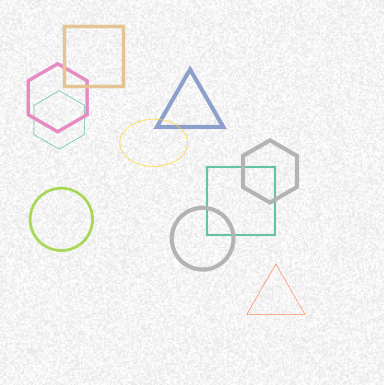[{"shape": "square", "thickness": 1.5, "radius": 0.44, "center": [0.627, 0.478]}, {"shape": "hexagon", "thickness": 0.5, "radius": 0.38, "center": [0.154, 0.688]}, {"shape": "triangle", "thickness": 0.5, "radius": 0.44, "center": [0.716, 0.227]}, {"shape": "triangle", "thickness": 3, "radius": 0.5, "center": [0.494, 0.72]}, {"shape": "hexagon", "thickness": 2.5, "radius": 0.44, "center": [0.15, 0.746]}, {"shape": "circle", "thickness": 2, "radius": 0.41, "center": [0.159, 0.43]}, {"shape": "oval", "thickness": 0.5, "radius": 0.44, "center": [0.399, 0.629]}, {"shape": "square", "thickness": 2.5, "radius": 0.39, "center": [0.243, 0.855]}, {"shape": "circle", "thickness": 3, "radius": 0.4, "center": [0.526, 0.38]}, {"shape": "hexagon", "thickness": 3, "radius": 0.4, "center": [0.701, 0.555]}]